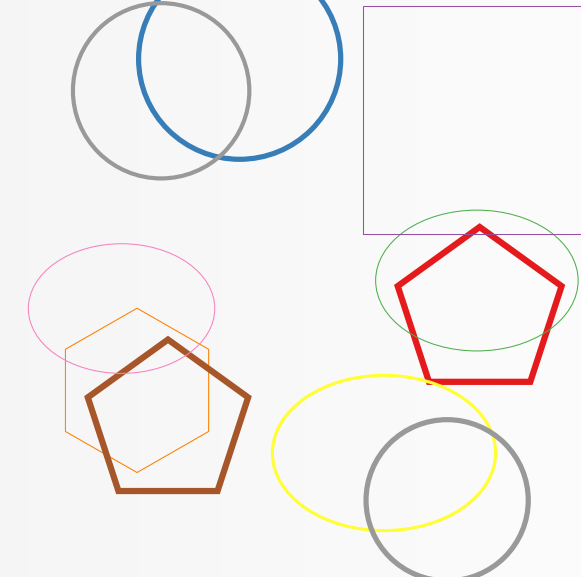[{"shape": "pentagon", "thickness": 3, "radius": 0.74, "center": [0.825, 0.458]}, {"shape": "circle", "thickness": 2.5, "radius": 0.87, "center": [0.412, 0.897]}, {"shape": "oval", "thickness": 0.5, "radius": 0.87, "center": [0.82, 0.513]}, {"shape": "square", "thickness": 0.5, "radius": 0.99, "center": [0.821, 0.791]}, {"shape": "hexagon", "thickness": 0.5, "radius": 0.71, "center": [0.236, 0.323]}, {"shape": "oval", "thickness": 1.5, "radius": 0.96, "center": [0.661, 0.215]}, {"shape": "pentagon", "thickness": 3, "radius": 0.73, "center": [0.289, 0.266]}, {"shape": "oval", "thickness": 0.5, "radius": 0.8, "center": [0.209, 0.465]}, {"shape": "circle", "thickness": 2, "radius": 0.76, "center": [0.277, 0.842]}, {"shape": "circle", "thickness": 2.5, "radius": 0.7, "center": [0.769, 0.133]}]